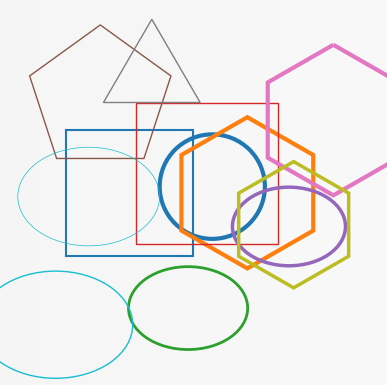[{"shape": "square", "thickness": 1.5, "radius": 0.82, "center": [0.334, 0.499]}, {"shape": "circle", "thickness": 3, "radius": 0.68, "center": [0.548, 0.515]}, {"shape": "hexagon", "thickness": 3, "radius": 0.98, "center": [0.638, 0.499]}, {"shape": "oval", "thickness": 2, "radius": 0.77, "center": [0.485, 0.2]}, {"shape": "square", "thickness": 1, "radius": 0.91, "center": [0.533, 0.549]}, {"shape": "oval", "thickness": 2.5, "radius": 0.73, "center": [0.746, 0.412]}, {"shape": "pentagon", "thickness": 1, "radius": 0.96, "center": [0.259, 0.743]}, {"shape": "hexagon", "thickness": 3, "radius": 0.98, "center": [0.86, 0.688]}, {"shape": "triangle", "thickness": 1, "radius": 0.72, "center": [0.392, 0.806]}, {"shape": "hexagon", "thickness": 2.5, "radius": 0.82, "center": [0.758, 0.416]}, {"shape": "oval", "thickness": 0.5, "radius": 0.91, "center": [0.229, 0.489]}, {"shape": "oval", "thickness": 1, "radius": 0.99, "center": [0.144, 0.157]}]